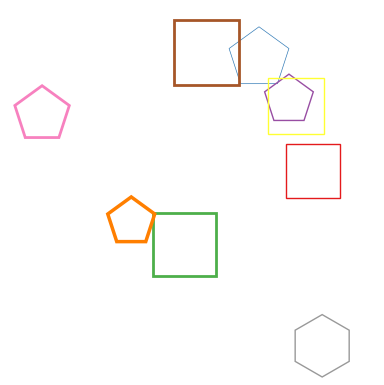[{"shape": "square", "thickness": 1, "radius": 0.35, "center": [0.814, 0.556]}, {"shape": "pentagon", "thickness": 0.5, "radius": 0.41, "center": [0.673, 0.849]}, {"shape": "square", "thickness": 2, "radius": 0.41, "center": [0.479, 0.365]}, {"shape": "pentagon", "thickness": 1, "radius": 0.33, "center": [0.751, 0.741]}, {"shape": "pentagon", "thickness": 2.5, "radius": 0.32, "center": [0.341, 0.424]}, {"shape": "square", "thickness": 1, "radius": 0.37, "center": [0.769, 0.725]}, {"shape": "square", "thickness": 2, "radius": 0.42, "center": [0.537, 0.864]}, {"shape": "pentagon", "thickness": 2, "radius": 0.37, "center": [0.109, 0.703]}, {"shape": "hexagon", "thickness": 1, "radius": 0.41, "center": [0.837, 0.102]}]